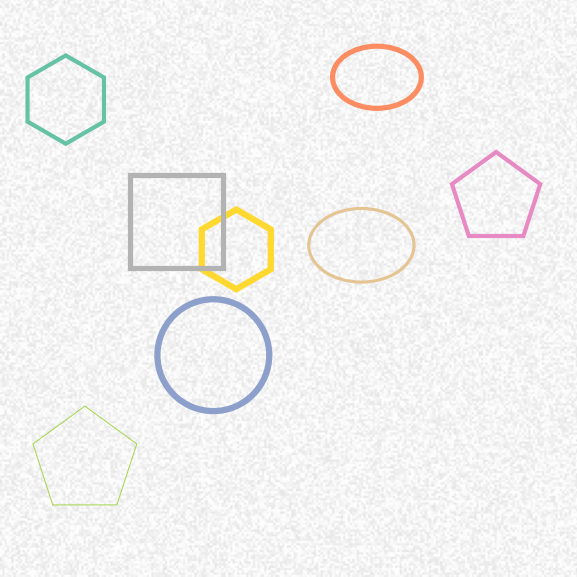[{"shape": "hexagon", "thickness": 2, "radius": 0.38, "center": [0.114, 0.827]}, {"shape": "oval", "thickness": 2.5, "radius": 0.38, "center": [0.653, 0.865]}, {"shape": "circle", "thickness": 3, "radius": 0.48, "center": [0.369, 0.384]}, {"shape": "pentagon", "thickness": 2, "radius": 0.4, "center": [0.859, 0.656]}, {"shape": "pentagon", "thickness": 0.5, "radius": 0.47, "center": [0.147, 0.201]}, {"shape": "hexagon", "thickness": 3, "radius": 0.34, "center": [0.409, 0.567]}, {"shape": "oval", "thickness": 1.5, "radius": 0.46, "center": [0.626, 0.574]}, {"shape": "square", "thickness": 2.5, "radius": 0.4, "center": [0.305, 0.615]}]